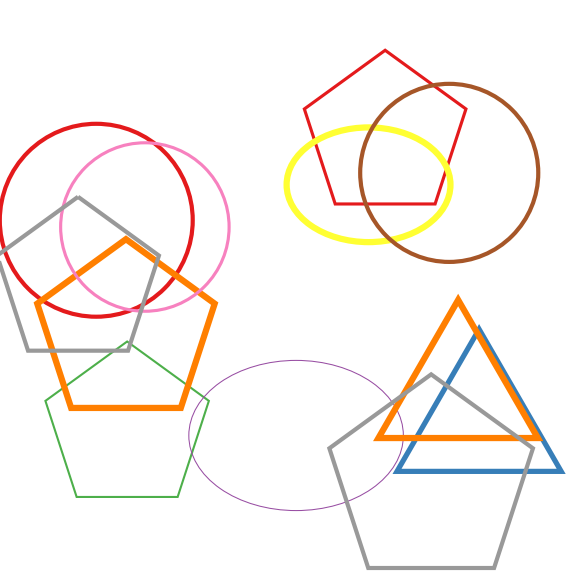[{"shape": "pentagon", "thickness": 1.5, "radius": 0.74, "center": [0.667, 0.765]}, {"shape": "circle", "thickness": 2, "radius": 0.84, "center": [0.167, 0.618]}, {"shape": "triangle", "thickness": 2.5, "radius": 0.82, "center": [0.83, 0.265]}, {"shape": "pentagon", "thickness": 1, "radius": 0.74, "center": [0.22, 0.259]}, {"shape": "oval", "thickness": 0.5, "radius": 0.93, "center": [0.513, 0.245]}, {"shape": "triangle", "thickness": 3, "radius": 0.8, "center": [0.793, 0.32]}, {"shape": "pentagon", "thickness": 3, "radius": 0.81, "center": [0.218, 0.423]}, {"shape": "oval", "thickness": 3, "radius": 0.71, "center": [0.638, 0.679]}, {"shape": "circle", "thickness": 2, "radius": 0.77, "center": [0.778, 0.7]}, {"shape": "circle", "thickness": 1.5, "radius": 0.73, "center": [0.251, 0.606]}, {"shape": "pentagon", "thickness": 2, "radius": 0.74, "center": [0.135, 0.511]}, {"shape": "pentagon", "thickness": 2, "radius": 0.93, "center": [0.747, 0.166]}]